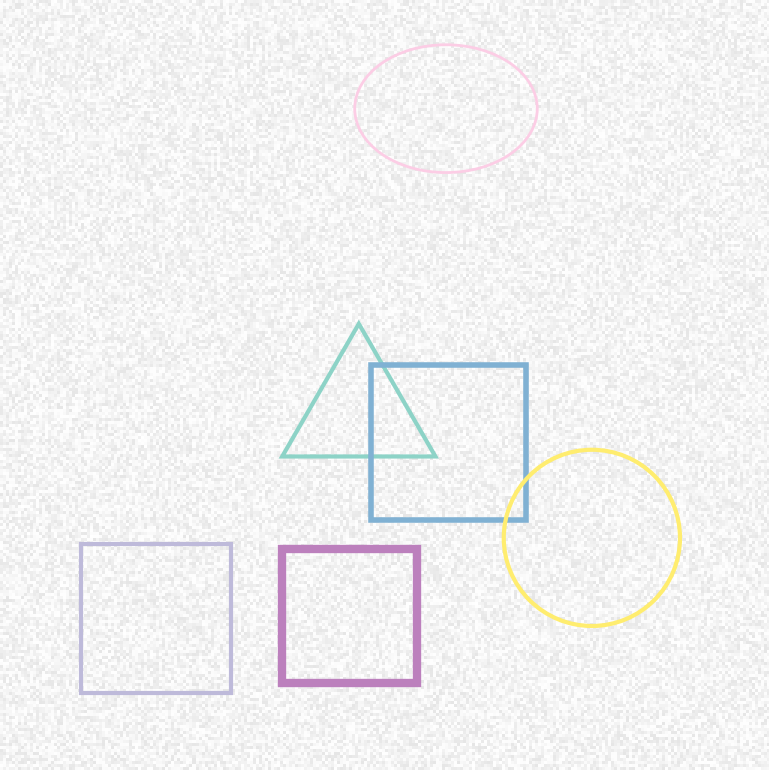[{"shape": "triangle", "thickness": 1.5, "radius": 0.57, "center": [0.466, 0.465]}, {"shape": "square", "thickness": 1.5, "radius": 0.49, "center": [0.202, 0.197]}, {"shape": "square", "thickness": 2, "radius": 0.5, "center": [0.583, 0.425]}, {"shape": "oval", "thickness": 1, "radius": 0.59, "center": [0.579, 0.859]}, {"shape": "square", "thickness": 3, "radius": 0.44, "center": [0.454, 0.2]}, {"shape": "circle", "thickness": 1.5, "radius": 0.57, "center": [0.769, 0.301]}]